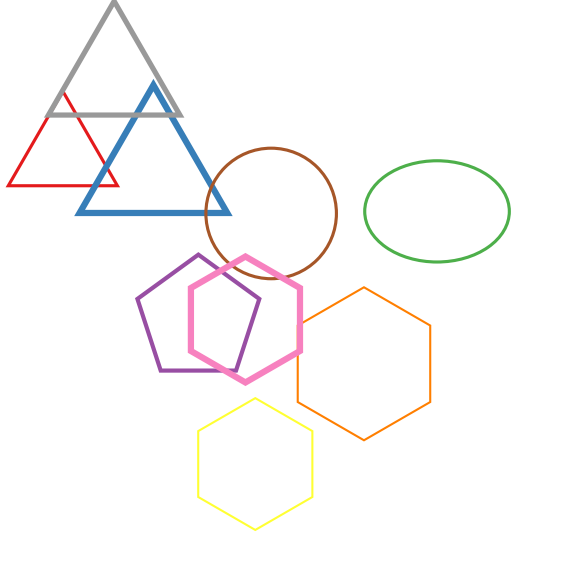[{"shape": "triangle", "thickness": 1.5, "radius": 0.55, "center": [0.109, 0.732]}, {"shape": "triangle", "thickness": 3, "radius": 0.74, "center": [0.266, 0.704]}, {"shape": "oval", "thickness": 1.5, "radius": 0.63, "center": [0.757, 0.633]}, {"shape": "pentagon", "thickness": 2, "radius": 0.55, "center": [0.343, 0.447]}, {"shape": "hexagon", "thickness": 1, "radius": 0.66, "center": [0.63, 0.369]}, {"shape": "hexagon", "thickness": 1, "radius": 0.57, "center": [0.442, 0.196]}, {"shape": "circle", "thickness": 1.5, "radius": 0.57, "center": [0.47, 0.63]}, {"shape": "hexagon", "thickness": 3, "radius": 0.55, "center": [0.425, 0.446]}, {"shape": "triangle", "thickness": 2.5, "radius": 0.66, "center": [0.198, 0.866]}]